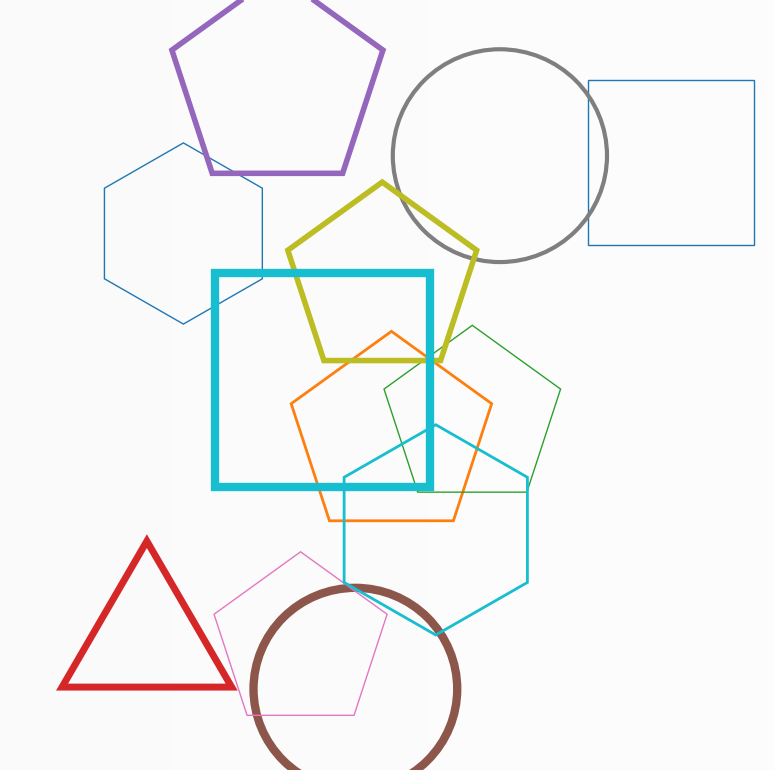[{"shape": "hexagon", "thickness": 0.5, "radius": 0.59, "center": [0.237, 0.697]}, {"shape": "square", "thickness": 0.5, "radius": 0.54, "center": [0.866, 0.789]}, {"shape": "pentagon", "thickness": 1, "radius": 0.68, "center": [0.505, 0.434]}, {"shape": "pentagon", "thickness": 0.5, "radius": 0.6, "center": [0.609, 0.458]}, {"shape": "triangle", "thickness": 2.5, "radius": 0.63, "center": [0.189, 0.171]}, {"shape": "pentagon", "thickness": 2, "radius": 0.72, "center": [0.358, 0.891]}, {"shape": "circle", "thickness": 3, "radius": 0.66, "center": [0.459, 0.105]}, {"shape": "pentagon", "thickness": 0.5, "radius": 0.59, "center": [0.388, 0.166]}, {"shape": "circle", "thickness": 1.5, "radius": 0.69, "center": [0.645, 0.798]}, {"shape": "pentagon", "thickness": 2, "radius": 0.64, "center": [0.493, 0.635]}, {"shape": "square", "thickness": 3, "radius": 0.69, "center": [0.416, 0.507]}, {"shape": "hexagon", "thickness": 1, "radius": 0.68, "center": [0.562, 0.312]}]